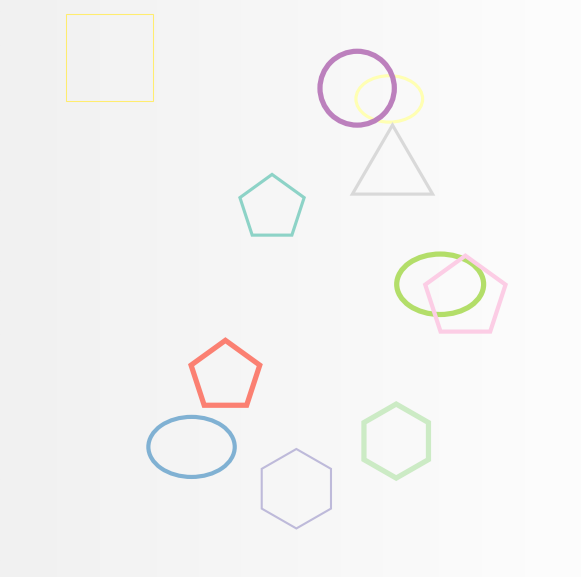[{"shape": "pentagon", "thickness": 1.5, "radius": 0.29, "center": [0.468, 0.639]}, {"shape": "oval", "thickness": 1.5, "radius": 0.29, "center": [0.67, 0.828]}, {"shape": "hexagon", "thickness": 1, "radius": 0.34, "center": [0.51, 0.153]}, {"shape": "pentagon", "thickness": 2.5, "radius": 0.31, "center": [0.388, 0.348]}, {"shape": "oval", "thickness": 2, "radius": 0.37, "center": [0.33, 0.225]}, {"shape": "oval", "thickness": 2.5, "radius": 0.37, "center": [0.757, 0.507]}, {"shape": "pentagon", "thickness": 2, "radius": 0.36, "center": [0.801, 0.484]}, {"shape": "triangle", "thickness": 1.5, "radius": 0.4, "center": [0.675, 0.703]}, {"shape": "circle", "thickness": 2.5, "radius": 0.32, "center": [0.614, 0.846]}, {"shape": "hexagon", "thickness": 2.5, "radius": 0.32, "center": [0.682, 0.235]}, {"shape": "square", "thickness": 0.5, "radius": 0.38, "center": [0.189, 0.899]}]